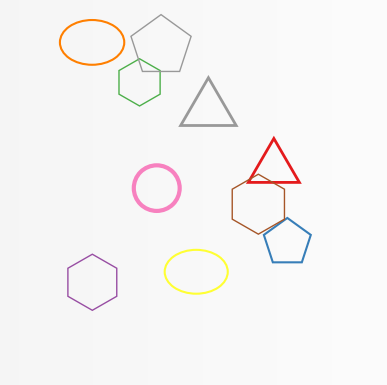[{"shape": "triangle", "thickness": 2, "radius": 0.38, "center": [0.707, 0.564]}, {"shape": "pentagon", "thickness": 1.5, "radius": 0.32, "center": [0.742, 0.37]}, {"shape": "hexagon", "thickness": 1, "radius": 0.31, "center": [0.36, 0.786]}, {"shape": "hexagon", "thickness": 1, "radius": 0.36, "center": [0.238, 0.267]}, {"shape": "oval", "thickness": 1.5, "radius": 0.42, "center": [0.238, 0.89]}, {"shape": "oval", "thickness": 1.5, "radius": 0.41, "center": [0.506, 0.294]}, {"shape": "hexagon", "thickness": 1, "radius": 0.39, "center": [0.667, 0.47]}, {"shape": "circle", "thickness": 3, "radius": 0.3, "center": [0.404, 0.511]}, {"shape": "pentagon", "thickness": 1, "radius": 0.41, "center": [0.416, 0.88]}, {"shape": "triangle", "thickness": 2, "radius": 0.41, "center": [0.538, 0.715]}]